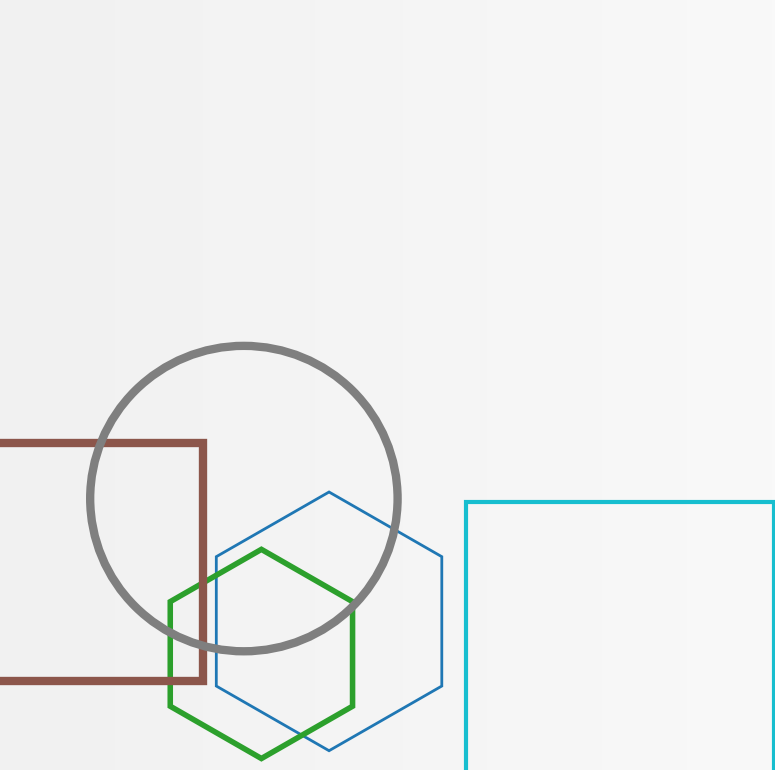[{"shape": "hexagon", "thickness": 1, "radius": 0.84, "center": [0.425, 0.193]}, {"shape": "hexagon", "thickness": 2, "radius": 0.68, "center": [0.337, 0.151]}, {"shape": "square", "thickness": 3, "radius": 0.77, "center": [0.108, 0.27]}, {"shape": "circle", "thickness": 3, "radius": 0.99, "center": [0.315, 0.352]}, {"shape": "square", "thickness": 1.5, "radius": 0.99, "center": [0.8, 0.149]}]